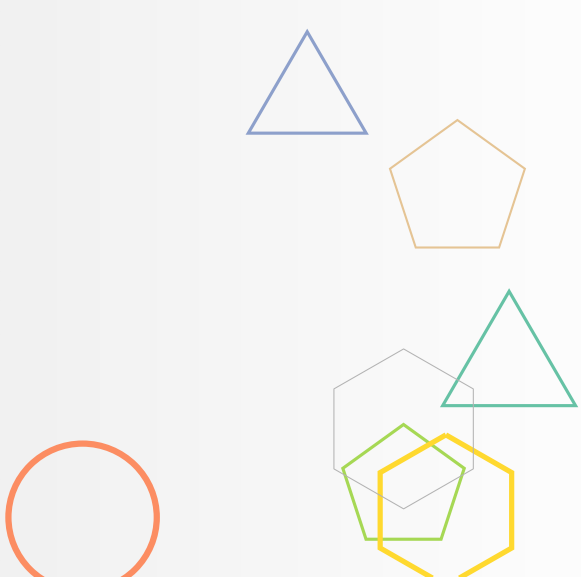[{"shape": "triangle", "thickness": 1.5, "radius": 0.66, "center": [0.876, 0.363]}, {"shape": "circle", "thickness": 3, "radius": 0.64, "center": [0.142, 0.103]}, {"shape": "triangle", "thickness": 1.5, "radius": 0.59, "center": [0.529, 0.827]}, {"shape": "pentagon", "thickness": 1.5, "radius": 0.55, "center": [0.694, 0.154]}, {"shape": "hexagon", "thickness": 2.5, "radius": 0.65, "center": [0.767, 0.115]}, {"shape": "pentagon", "thickness": 1, "radius": 0.61, "center": [0.787, 0.669]}, {"shape": "hexagon", "thickness": 0.5, "radius": 0.69, "center": [0.694, 0.256]}]